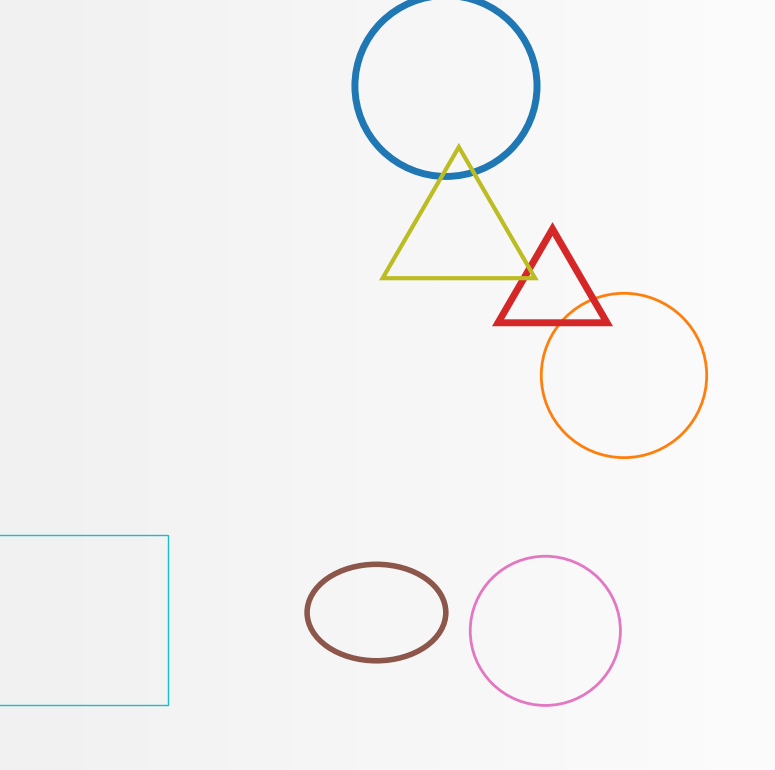[{"shape": "circle", "thickness": 2.5, "radius": 0.59, "center": [0.575, 0.888]}, {"shape": "circle", "thickness": 1, "radius": 0.53, "center": [0.805, 0.512]}, {"shape": "triangle", "thickness": 2.5, "radius": 0.41, "center": [0.713, 0.621]}, {"shape": "oval", "thickness": 2, "radius": 0.45, "center": [0.486, 0.204]}, {"shape": "circle", "thickness": 1, "radius": 0.48, "center": [0.704, 0.181]}, {"shape": "triangle", "thickness": 1.5, "radius": 0.57, "center": [0.592, 0.696]}, {"shape": "square", "thickness": 0.5, "radius": 0.55, "center": [0.106, 0.195]}]